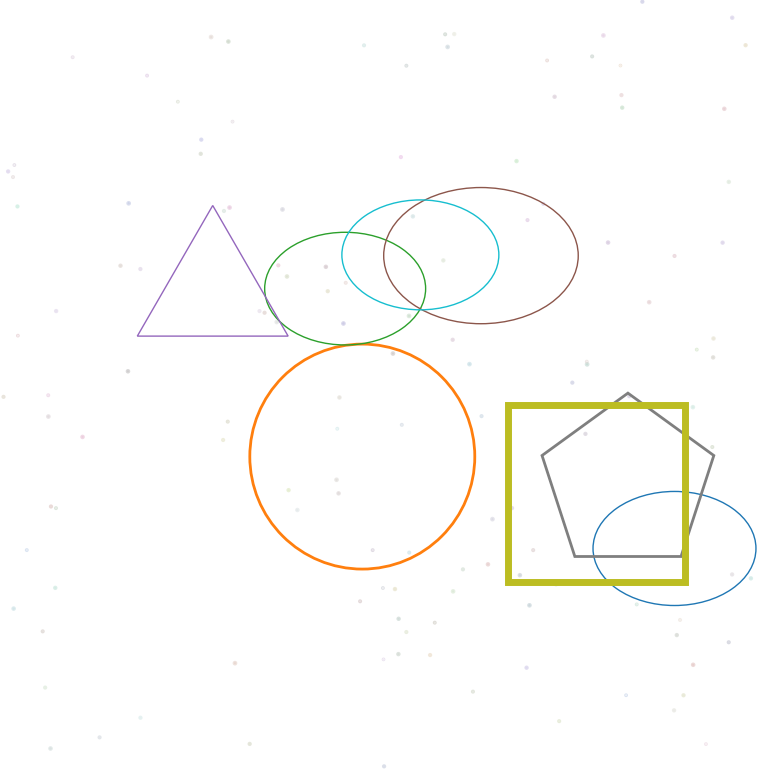[{"shape": "oval", "thickness": 0.5, "radius": 0.53, "center": [0.876, 0.288]}, {"shape": "circle", "thickness": 1, "radius": 0.73, "center": [0.471, 0.407]}, {"shape": "oval", "thickness": 0.5, "radius": 0.52, "center": [0.448, 0.625]}, {"shape": "triangle", "thickness": 0.5, "radius": 0.57, "center": [0.276, 0.62]}, {"shape": "oval", "thickness": 0.5, "radius": 0.63, "center": [0.625, 0.668]}, {"shape": "pentagon", "thickness": 1, "radius": 0.59, "center": [0.815, 0.372]}, {"shape": "square", "thickness": 2.5, "radius": 0.57, "center": [0.775, 0.359]}, {"shape": "oval", "thickness": 0.5, "radius": 0.51, "center": [0.546, 0.669]}]